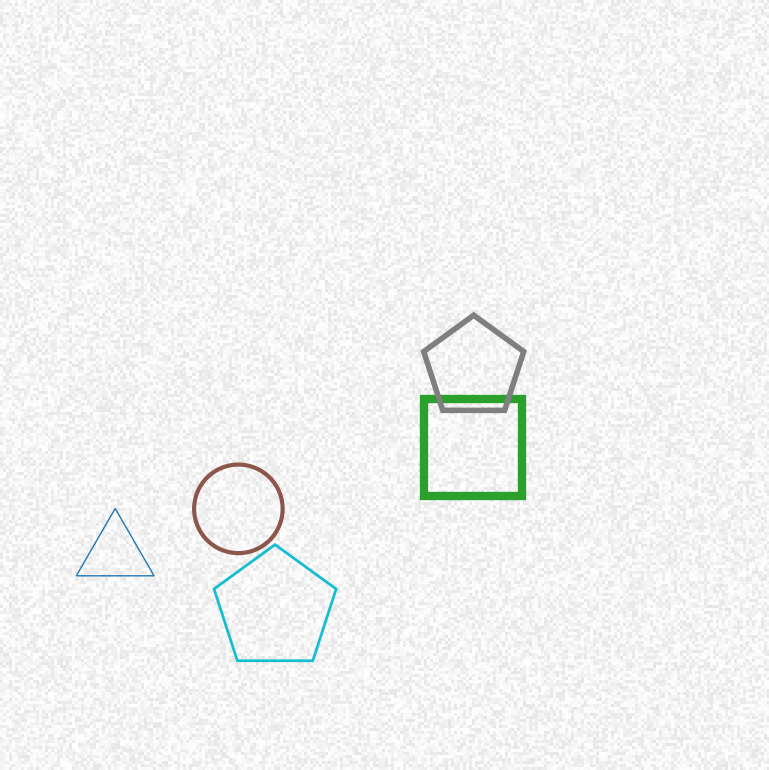[{"shape": "triangle", "thickness": 0.5, "radius": 0.29, "center": [0.15, 0.281]}, {"shape": "square", "thickness": 3, "radius": 0.32, "center": [0.615, 0.419]}, {"shape": "circle", "thickness": 1.5, "radius": 0.29, "center": [0.31, 0.339]}, {"shape": "pentagon", "thickness": 2, "radius": 0.34, "center": [0.615, 0.522]}, {"shape": "pentagon", "thickness": 1, "radius": 0.42, "center": [0.357, 0.209]}]